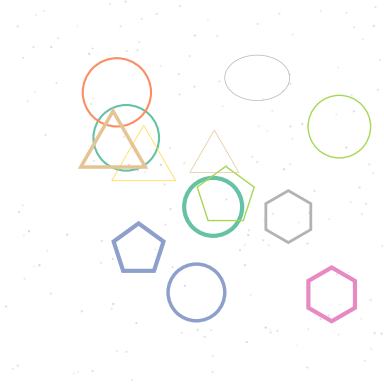[{"shape": "circle", "thickness": 3, "radius": 0.38, "center": [0.554, 0.463]}, {"shape": "circle", "thickness": 1.5, "radius": 0.43, "center": [0.328, 0.642]}, {"shape": "circle", "thickness": 1.5, "radius": 0.44, "center": [0.304, 0.76]}, {"shape": "pentagon", "thickness": 3, "radius": 0.34, "center": [0.36, 0.352]}, {"shape": "circle", "thickness": 2.5, "radius": 0.37, "center": [0.51, 0.24]}, {"shape": "hexagon", "thickness": 3, "radius": 0.35, "center": [0.861, 0.235]}, {"shape": "pentagon", "thickness": 1, "radius": 0.39, "center": [0.586, 0.49]}, {"shape": "circle", "thickness": 1, "radius": 0.41, "center": [0.881, 0.671]}, {"shape": "triangle", "thickness": 0.5, "radius": 0.48, "center": [0.373, 0.579]}, {"shape": "triangle", "thickness": 2.5, "radius": 0.48, "center": [0.294, 0.615]}, {"shape": "triangle", "thickness": 0.5, "radius": 0.37, "center": [0.557, 0.589]}, {"shape": "oval", "thickness": 0.5, "radius": 0.42, "center": [0.668, 0.798]}, {"shape": "hexagon", "thickness": 2, "radius": 0.34, "center": [0.749, 0.437]}]